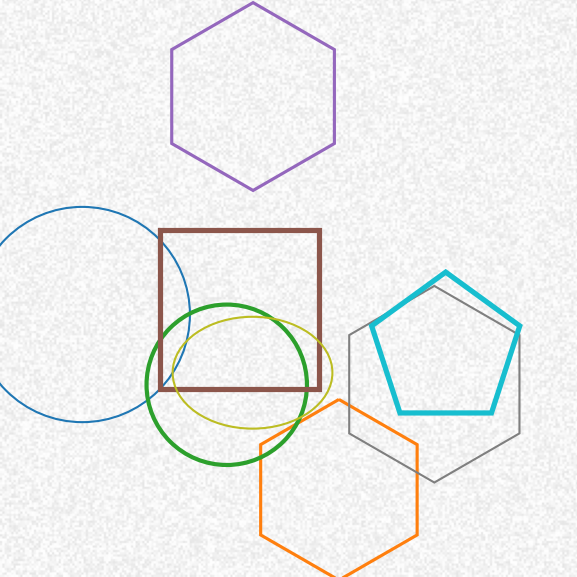[{"shape": "circle", "thickness": 1, "radius": 0.93, "center": [0.142, 0.455]}, {"shape": "hexagon", "thickness": 1.5, "radius": 0.78, "center": [0.587, 0.151]}, {"shape": "circle", "thickness": 2, "radius": 0.69, "center": [0.393, 0.333]}, {"shape": "hexagon", "thickness": 1.5, "radius": 0.81, "center": [0.438, 0.832]}, {"shape": "square", "thickness": 2.5, "radius": 0.69, "center": [0.415, 0.463]}, {"shape": "hexagon", "thickness": 1, "radius": 0.85, "center": [0.752, 0.334]}, {"shape": "oval", "thickness": 1, "radius": 0.69, "center": [0.437, 0.354]}, {"shape": "pentagon", "thickness": 2.5, "radius": 0.67, "center": [0.772, 0.393]}]